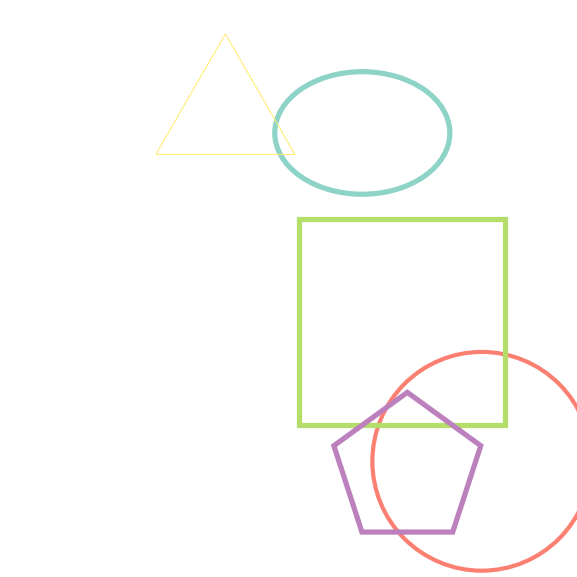[{"shape": "oval", "thickness": 2.5, "radius": 0.76, "center": [0.627, 0.769]}, {"shape": "circle", "thickness": 2, "radius": 0.95, "center": [0.834, 0.2]}, {"shape": "square", "thickness": 2.5, "radius": 0.89, "center": [0.696, 0.441]}, {"shape": "pentagon", "thickness": 2.5, "radius": 0.67, "center": [0.705, 0.186]}, {"shape": "triangle", "thickness": 0.5, "radius": 0.7, "center": [0.39, 0.801]}]